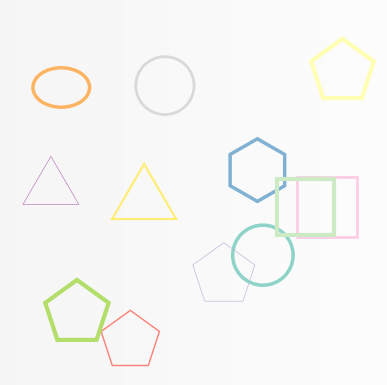[{"shape": "circle", "thickness": 2.5, "radius": 0.39, "center": [0.678, 0.337]}, {"shape": "pentagon", "thickness": 3, "radius": 0.43, "center": [0.884, 0.814]}, {"shape": "pentagon", "thickness": 0.5, "radius": 0.42, "center": [0.578, 0.286]}, {"shape": "pentagon", "thickness": 1, "radius": 0.4, "center": [0.336, 0.115]}, {"shape": "hexagon", "thickness": 2.5, "radius": 0.41, "center": [0.664, 0.558]}, {"shape": "oval", "thickness": 2.5, "radius": 0.37, "center": [0.158, 0.773]}, {"shape": "pentagon", "thickness": 3, "radius": 0.43, "center": [0.199, 0.187]}, {"shape": "square", "thickness": 2, "radius": 0.39, "center": [0.844, 0.461]}, {"shape": "circle", "thickness": 2, "radius": 0.38, "center": [0.426, 0.778]}, {"shape": "triangle", "thickness": 0.5, "radius": 0.42, "center": [0.131, 0.511]}, {"shape": "square", "thickness": 3, "radius": 0.36, "center": [0.788, 0.462]}, {"shape": "triangle", "thickness": 1.5, "radius": 0.48, "center": [0.372, 0.479]}]